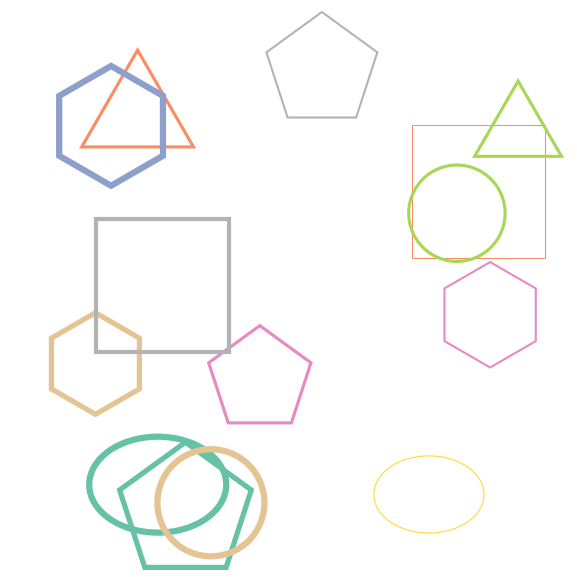[{"shape": "oval", "thickness": 3, "radius": 0.59, "center": [0.273, 0.16]}, {"shape": "pentagon", "thickness": 2.5, "radius": 0.6, "center": [0.321, 0.114]}, {"shape": "square", "thickness": 0.5, "radius": 0.58, "center": [0.829, 0.668]}, {"shape": "triangle", "thickness": 1.5, "radius": 0.56, "center": [0.238, 0.801]}, {"shape": "hexagon", "thickness": 3, "radius": 0.52, "center": [0.192, 0.781]}, {"shape": "pentagon", "thickness": 1.5, "radius": 0.47, "center": [0.45, 0.342]}, {"shape": "hexagon", "thickness": 1, "radius": 0.46, "center": [0.849, 0.454]}, {"shape": "triangle", "thickness": 1.5, "radius": 0.43, "center": [0.897, 0.772]}, {"shape": "circle", "thickness": 1.5, "radius": 0.42, "center": [0.791, 0.63]}, {"shape": "oval", "thickness": 0.5, "radius": 0.48, "center": [0.743, 0.143]}, {"shape": "circle", "thickness": 3, "radius": 0.46, "center": [0.365, 0.129]}, {"shape": "hexagon", "thickness": 2.5, "radius": 0.44, "center": [0.165, 0.37]}, {"shape": "square", "thickness": 2, "radius": 0.58, "center": [0.281, 0.505]}, {"shape": "pentagon", "thickness": 1, "radius": 0.5, "center": [0.557, 0.877]}]